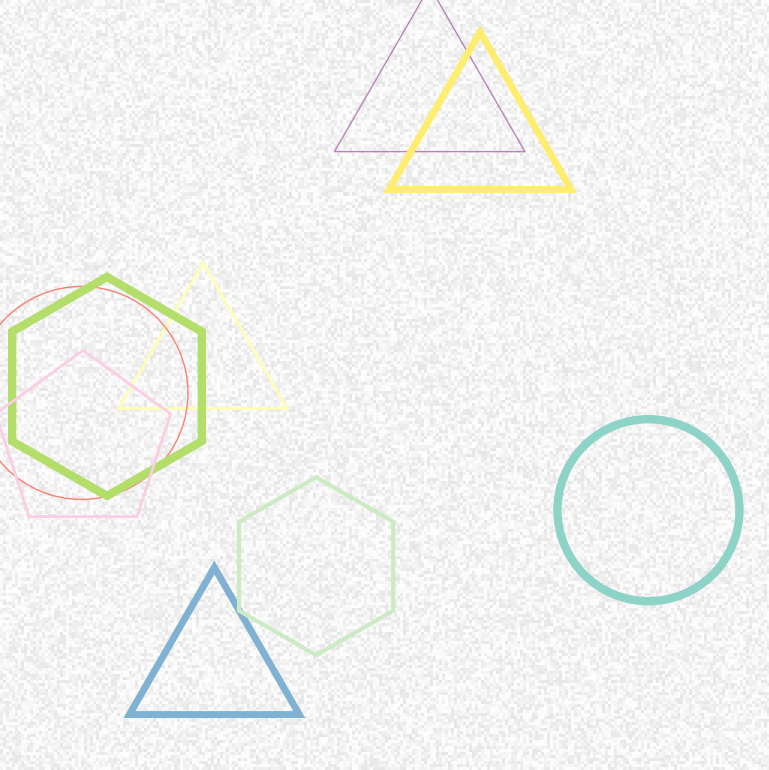[{"shape": "circle", "thickness": 3, "radius": 0.59, "center": [0.842, 0.337]}, {"shape": "triangle", "thickness": 1, "radius": 0.63, "center": [0.264, 0.533]}, {"shape": "circle", "thickness": 0.5, "radius": 0.69, "center": [0.106, 0.49]}, {"shape": "triangle", "thickness": 2.5, "radius": 0.64, "center": [0.278, 0.136]}, {"shape": "hexagon", "thickness": 3, "radius": 0.71, "center": [0.139, 0.498]}, {"shape": "pentagon", "thickness": 1, "radius": 0.6, "center": [0.108, 0.426]}, {"shape": "triangle", "thickness": 0.5, "radius": 0.71, "center": [0.558, 0.875]}, {"shape": "hexagon", "thickness": 1.5, "radius": 0.58, "center": [0.411, 0.265]}, {"shape": "triangle", "thickness": 2.5, "radius": 0.68, "center": [0.623, 0.822]}]